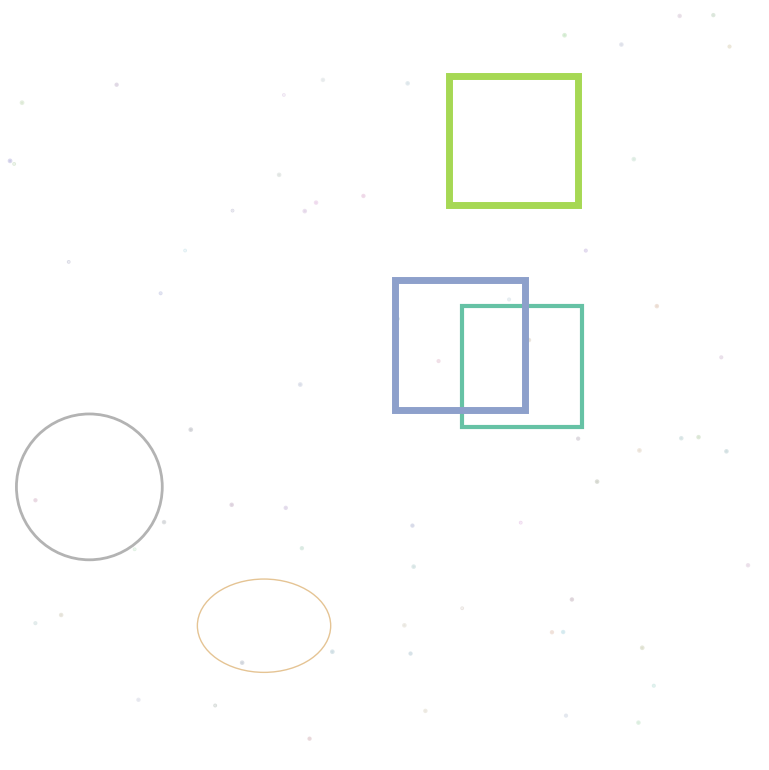[{"shape": "square", "thickness": 1.5, "radius": 0.39, "center": [0.678, 0.524]}, {"shape": "square", "thickness": 2.5, "radius": 0.42, "center": [0.597, 0.551]}, {"shape": "square", "thickness": 2.5, "radius": 0.42, "center": [0.667, 0.817]}, {"shape": "oval", "thickness": 0.5, "radius": 0.43, "center": [0.343, 0.187]}, {"shape": "circle", "thickness": 1, "radius": 0.47, "center": [0.116, 0.368]}]